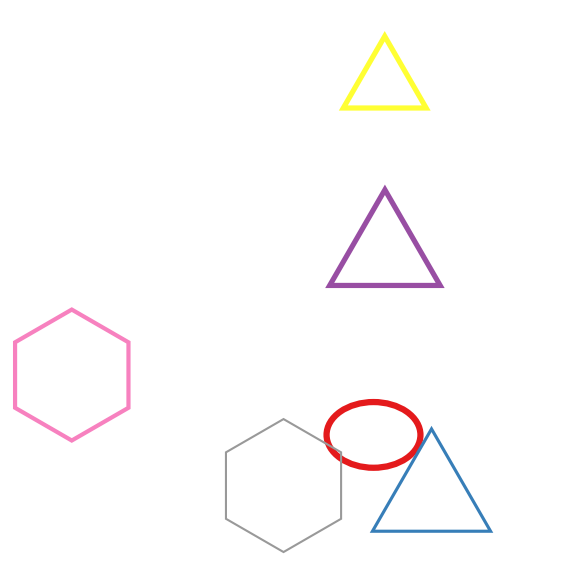[{"shape": "oval", "thickness": 3, "radius": 0.41, "center": [0.647, 0.246]}, {"shape": "triangle", "thickness": 1.5, "radius": 0.59, "center": [0.747, 0.138]}, {"shape": "triangle", "thickness": 2.5, "radius": 0.55, "center": [0.667, 0.56]}, {"shape": "triangle", "thickness": 2.5, "radius": 0.41, "center": [0.666, 0.854]}, {"shape": "hexagon", "thickness": 2, "radius": 0.57, "center": [0.124, 0.35]}, {"shape": "hexagon", "thickness": 1, "radius": 0.58, "center": [0.491, 0.158]}]